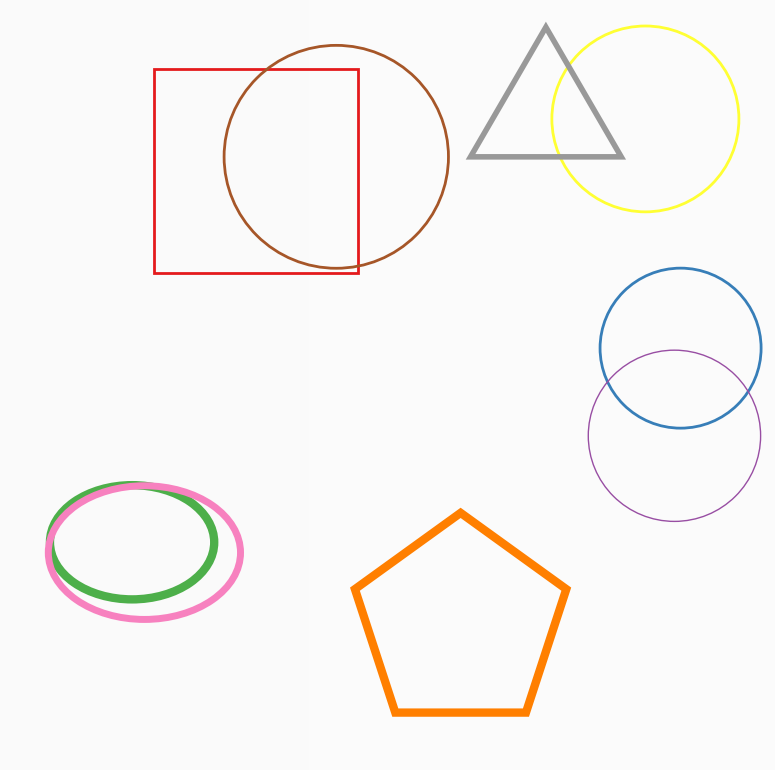[{"shape": "square", "thickness": 1, "radius": 0.66, "center": [0.33, 0.778]}, {"shape": "circle", "thickness": 1, "radius": 0.52, "center": [0.878, 0.548]}, {"shape": "oval", "thickness": 3, "radius": 0.53, "center": [0.17, 0.296]}, {"shape": "circle", "thickness": 0.5, "radius": 0.56, "center": [0.87, 0.434]}, {"shape": "pentagon", "thickness": 3, "radius": 0.72, "center": [0.594, 0.191]}, {"shape": "circle", "thickness": 1, "radius": 0.6, "center": [0.833, 0.846]}, {"shape": "circle", "thickness": 1, "radius": 0.72, "center": [0.434, 0.796]}, {"shape": "oval", "thickness": 2.5, "radius": 0.62, "center": [0.186, 0.282]}, {"shape": "triangle", "thickness": 2, "radius": 0.56, "center": [0.704, 0.852]}]